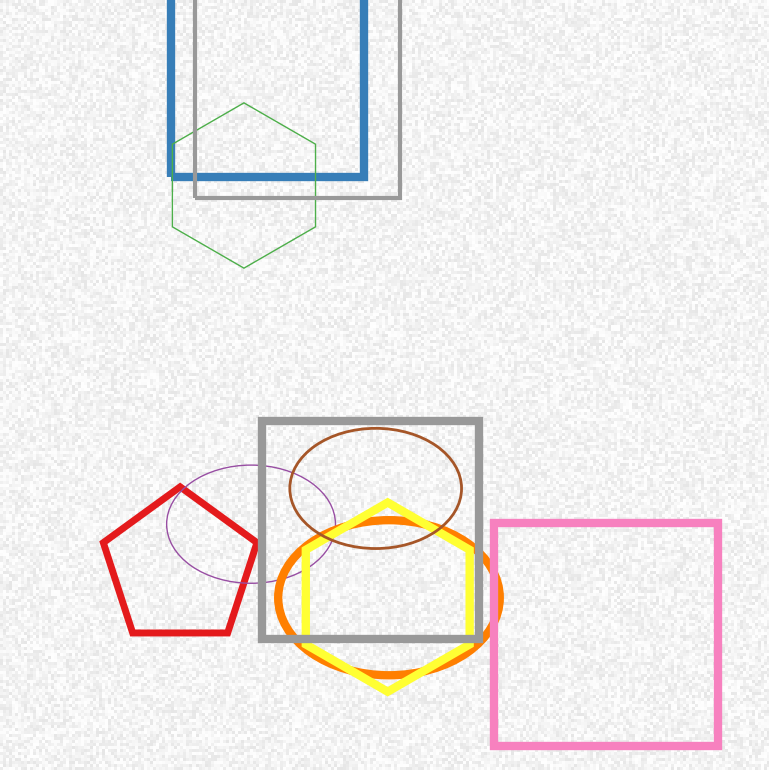[{"shape": "pentagon", "thickness": 2.5, "radius": 0.52, "center": [0.234, 0.263]}, {"shape": "square", "thickness": 3, "radius": 0.63, "center": [0.348, 0.896]}, {"shape": "hexagon", "thickness": 0.5, "radius": 0.54, "center": [0.317, 0.759]}, {"shape": "oval", "thickness": 0.5, "radius": 0.55, "center": [0.326, 0.319]}, {"shape": "oval", "thickness": 3, "radius": 0.72, "center": [0.505, 0.224]}, {"shape": "hexagon", "thickness": 3, "radius": 0.61, "center": [0.504, 0.225]}, {"shape": "oval", "thickness": 1, "radius": 0.56, "center": [0.488, 0.366]}, {"shape": "square", "thickness": 3, "radius": 0.72, "center": [0.787, 0.176]}, {"shape": "square", "thickness": 3, "radius": 0.71, "center": [0.481, 0.312]}, {"shape": "square", "thickness": 1.5, "radius": 0.67, "center": [0.387, 0.877]}]